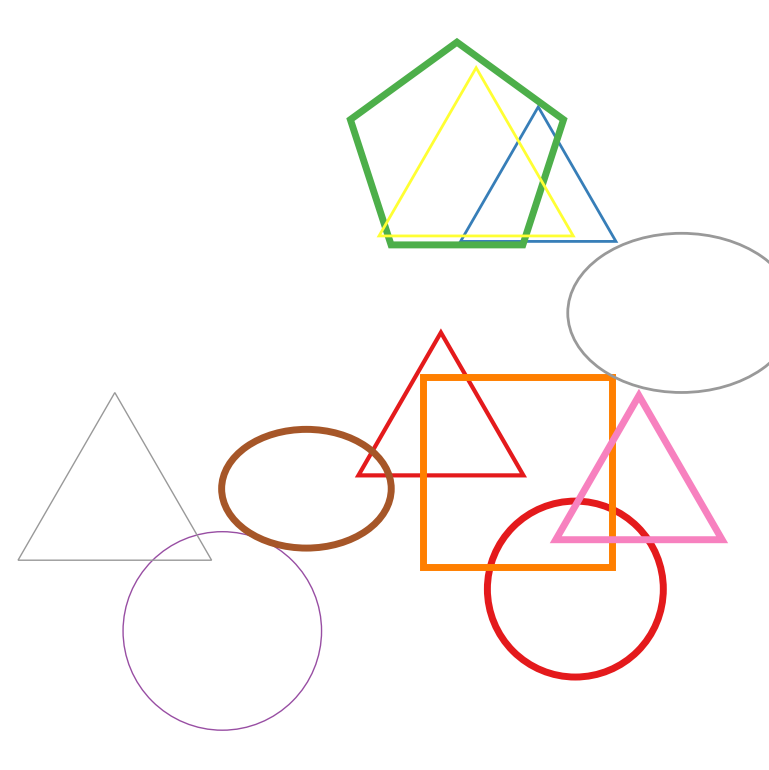[{"shape": "circle", "thickness": 2.5, "radius": 0.57, "center": [0.747, 0.235]}, {"shape": "triangle", "thickness": 1.5, "radius": 0.62, "center": [0.573, 0.444]}, {"shape": "triangle", "thickness": 1, "radius": 0.58, "center": [0.699, 0.745]}, {"shape": "pentagon", "thickness": 2.5, "radius": 0.73, "center": [0.593, 0.8]}, {"shape": "circle", "thickness": 0.5, "radius": 0.64, "center": [0.289, 0.181]}, {"shape": "square", "thickness": 2.5, "radius": 0.61, "center": [0.672, 0.387]}, {"shape": "triangle", "thickness": 1, "radius": 0.73, "center": [0.618, 0.766]}, {"shape": "oval", "thickness": 2.5, "radius": 0.55, "center": [0.398, 0.365]}, {"shape": "triangle", "thickness": 2.5, "radius": 0.62, "center": [0.83, 0.361]}, {"shape": "oval", "thickness": 1, "radius": 0.74, "center": [0.885, 0.594]}, {"shape": "triangle", "thickness": 0.5, "radius": 0.73, "center": [0.149, 0.345]}]